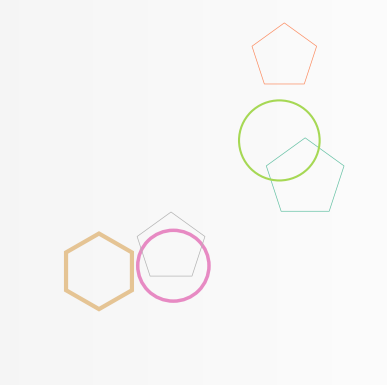[{"shape": "pentagon", "thickness": 0.5, "radius": 0.53, "center": [0.788, 0.537]}, {"shape": "pentagon", "thickness": 0.5, "radius": 0.44, "center": [0.734, 0.853]}, {"shape": "circle", "thickness": 2.5, "radius": 0.46, "center": [0.447, 0.31]}, {"shape": "circle", "thickness": 1.5, "radius": 0.52, "center": [0.721, 0.635]}, {"shape": "hexagon", "thickness": 3, "radius": 0.49, "center": [0.255, 0.295]}, {"shape": "pentagon", "thickness": 0.5, "radius": 0.46, "center": [0.441, 0.357]}]